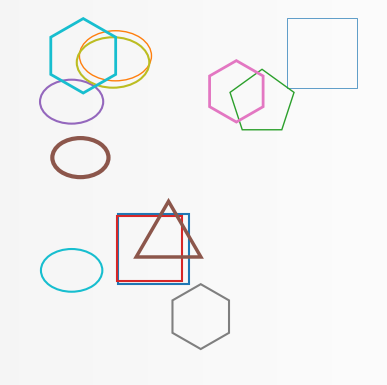[{"shape": "square", "thickness": 1.5, "radius": 0.46, "center": [0.396, 0.353]}, {"shape": "square", "thickness": 0.5, "radius": 0.45, "center": [0.83, 0.862]}, {"shape": "oval", "thickness": 1, "radius": 0.46, "center": [0.298, 0.855]}, {"shape": "pentagon", "thickness": 1, "radius": 0.43, "center": [0.676, 0.733]}, {"shape": "square", "thickness": 1.5, "radius": 0.42, "center": [0.385, 0.354]}, {"shape": "oval", "thickness": 1.5, "radius": 0.41, "center": [0.185, 0.736]}, {"shape": "triangle", "thickness": 2.5, "radius": 0.48, "center": [0.435, 0.381]}, {"shape": "oval", "thickness": 3, "radius": 0.36, "center": [0.208, 0.591]}, {"shape": "hexagon", "thickness": 2, "radius": 0.4, "center": [0.61, 0.763]}, {"shape": "hexagon", "thickness": 1.5, "radius": 0.42, "center": [0.518, 0.178]}, {"shape": "oval", "thickness": 1.5, "radius": 0.47, "center": [0.292, 0.838]}, {"shape": "oval", "thickness": 1.5, "radius": 0.4, "center": [0.185, 0.298]}, {"shape": "hexagon", "thickness": 2, "radius": 0.48, "center": [0.215, 0.855]}]